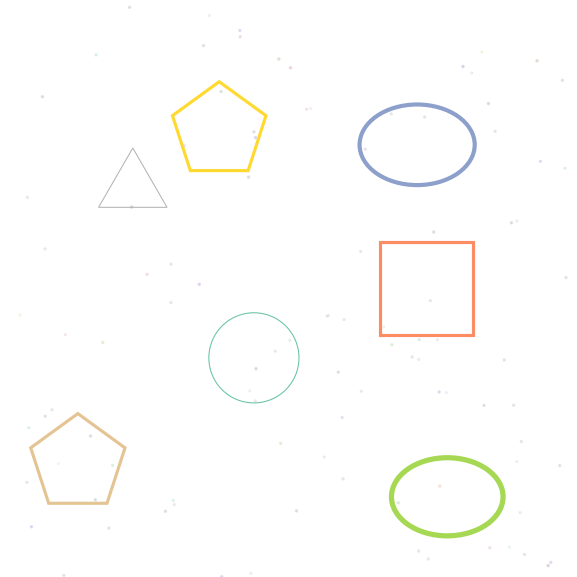[{"shape": "circle", "thickness": 0.5, "radius": 0.39, "center": [0.44, 0.379]}, {"shape": "square", "thickness": 1.5, "radius": 0.4, "center": [0.739, 0.5]}, {"shape": "oval", "thickness": 2, "radius": 0.5, "center": [0.722, 0.748]}, {"shape": "oval", "thickness": 2.5, "radius": 0.48, "center": [0.774, 0.139]}, {"shape": "pentagon", "thickness": 1.5, "radius": 0.43, "center": [0.38, 0.773]}, {"shape": "pentagon", "thickness": 1.5, "radius": 0.43, "center": [0.135, 0.197]}, {"shape": "triangle", "thickness": 0.5, "radius": 0.34, "center": [0.23, 0.674]}]